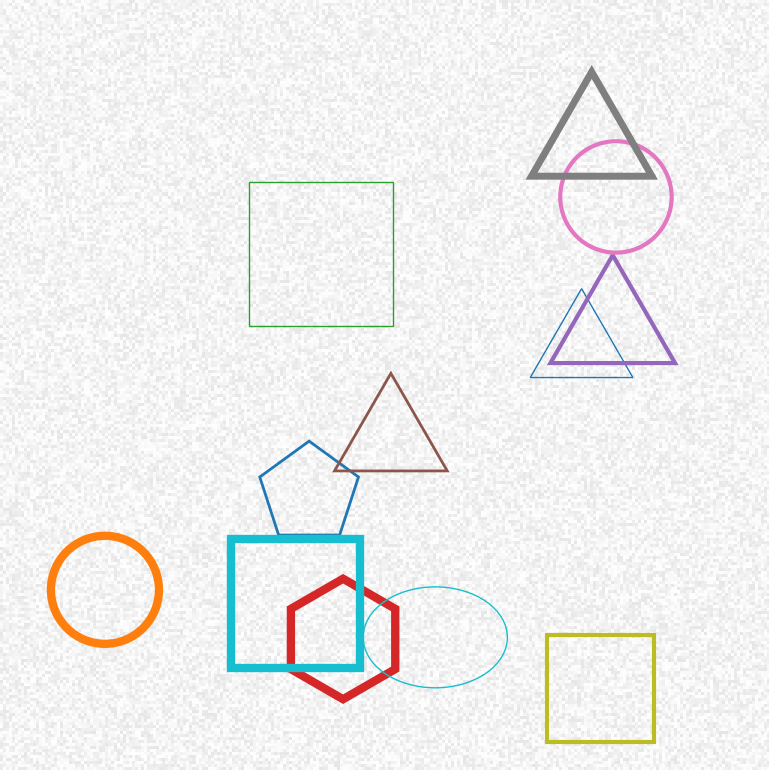[{"shape": "triangle", "thickness": 0.5, "radius": 0.38, "center": [0.755, 0.548]}, {"shape": "pentagon", "thickness": 1, "radius": 0.34, "center": [0.401, 0.36]}, {"shape": "circle", "thickness": 3, "radius": 0.35, "center": [0.136, 0.234]}, {"shape": "square", "thickness": 0.5, "radius": 0.47, "center": [0.417, 0.67]}, {"shape": "hexagon", "thickness": 3, "radius": 0.39, "center": [0.446, 0.17]}, {"shape": "triangle", "thickness": 1.5, "radius": 0.47, "center": [0.796, 0.575]}, {"shape": "triangle", "thickness": 1, "radius": 0.42, "center": [0.508, 0.431]}, {"shape": "circle", "thickness": 1.5, "radius": 0.36, "center": [0.8, 0.744]}, {"shape": "triangle", "thickness": 2.5, "radius": 0.45, "center": [0.768, 0.816]}, {"shape": "square", "thickness": 1.5, "radius": 0.35, "center": [0.78, 0.106]}, {"shape": "square", "thickness": 3, "radius": 0.42, "center": [0.384, 0.216]}, {"shape": "oval", "thickness": 0.5, "radius": 0.47, "center": [0.565, 0.172]}]